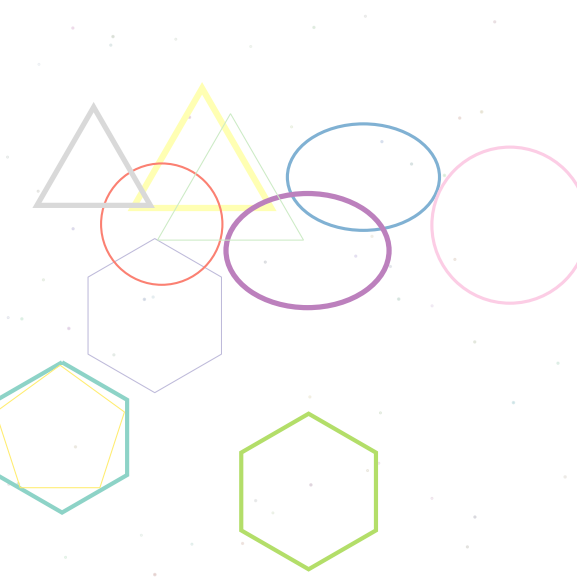[{"shape": "hexagon", "thickness": 2, "radius": 0.65, "center": [0.107, 0.242]}, {"shape": "triangle", "thickness": 3, "radius": 0.69, "center": [0.35, 0.708]}, {"shape": "hexagon", "thickness": 0.5, "radius": 0.67, "center": [0.268, 0.453]}, {"shape": "circle", "thickness": 1, "radius": 0.53, "center": [0.28, 0.611]}, {"shape": "oval", "thickness": 1.5, "radius": 0.66, "center": [0.629, 0.692]}, {"shape": "hexagon", "thickness": 2, "radius": 0.67, "center": [0.534, 0.148]}, {"shape": "circle", "thickness": 1.5, "radius": 0.68, "center": [0.883, 0.609]}, {"shape": "triangle", "thickness": 2.5, "radius": 0.57, "center": [0.162, 0.7]}, {"shape": "oval", "thickness": 2.5, "radius": 0.71, "center": [0.533, 0.565]}, {"shape": "triangle", "thickness": 0.5, "radius": 0.73, "center": [0.399, 0.656]}, {"shape": "pentagon", "thickness": 0.5, "radius": 0.59, "center": [0.104, 0.249]}]